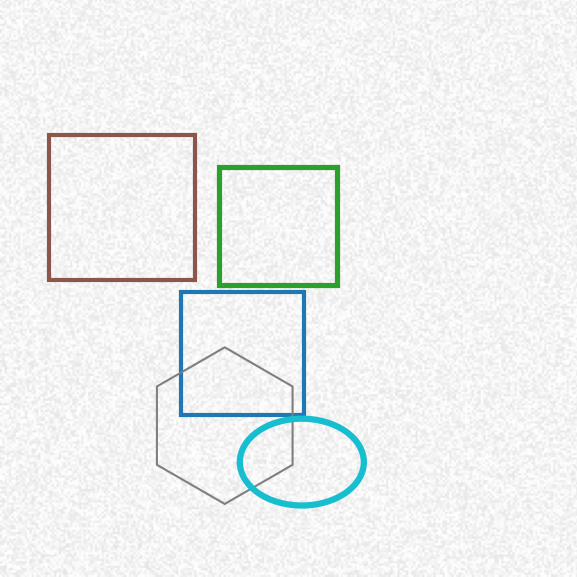[{"shape": "square", "thickness": 2, "radius": 0.53, "center": [0.42, 0.387]}, {"shape": "square", "thickness": 2.5, "radius": 0.51, "center": [0.481, 0.608]}, {"shape": "square", "thickness": 2, "radius": 0.63, "center": [0.212, 0.64]}, {"shape": "hexagon", "thickness": 1, "radius": 0.68, "center": [0.389, 0.262]}, {"shape": "oval", "thickness": 3, "radius": 0.54, "center": [0.523, 0.199]}]